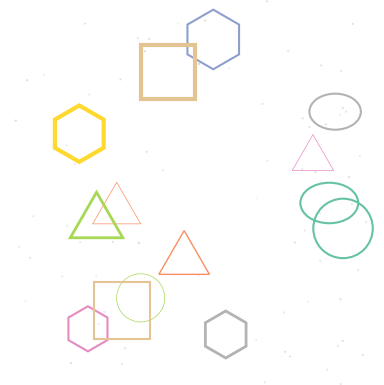[{"shape": "oval", "thickness": 1.5, "radius": 0.38, "center": [0.855, 0.473]}, {"shape": "circle", "thickness": 1.5, "radius": 0.39, "center": [0.891, 0.407]}, {"shape": "triangle", "thickness": 1, "radius": 0.38, "center": [0.478, 0.325]}, {"shape": "triangle", "thickness": 0.5, "radius": 0.36, "center": [0.303, 0.455]}, {"shape": "hexagon", "thickness": 1.5, "radius": 0.39, "center": [0.554, 0.897]}, {"shape": "hexagon", "thickness": 1.5, "radius": 0.29, "center": [0.228, 0.146]}, {"shape": "triangle", "thickness": 0.5, "radius": 0.31, "center": [0.813, 0.588]}, {"shape": "circle", "thickness": 0.5, "radius": 0.31, "center": [0.365, 0.226]}, {"shape": "triangle", "thickness": 2, "radius": 0.39, "center": [0.251, 0.422]}, {"shape": "hexagon", "thickness": 3, "radius": 0.37, "center": [0.206, 0.653]}, {"shape": "square", "thickness": 3, "radius": 0.35, "center": [0.436, 0.814]}, {"shape": "square", "thickness": 1.5, "radius": 0.37, "center": [0.317, 0.193]}, {"shape": "hexagon", "thickness": 2, "radius": 0.31, "center": [0.586, 0.131]}, {"shape": "oval", "thickness": 1.5, "radius": 0.33, "center": [0.871, 0.71]}]